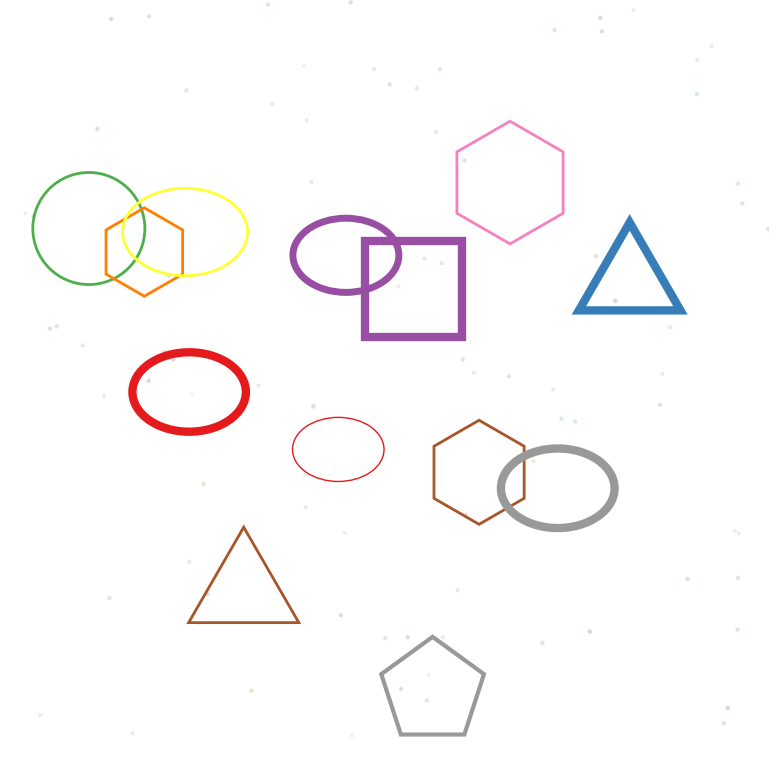[{"shape": "oval", "thickness": 0.5, "radius": 0.3, "center": [0.439, 0.416]}, {"shape": "oval", "thickness": 3, "radius": 0.37, "center": [0.246, 0.491]}, {"shape": "triangle", "thickness": 3, "radius": 0.38, "center": [0.818, 0.635]}, {"shape": "circle", "thickness": 1, "radius": 0.36, "center": [0.115, 0.703]}, {"shape": "square", "thickness": 3, "radius": 0.31, "center": [0.537, 0.625]}, {"shape": "oval", "thickness": 2.5, "radius": 0.34, "center": [0.449, 0.668]}, {"shape": "hexagon", "thickness": 1, "radius": 0.29, "center": [0.187, 0.673]}, {"shape": "oval", "thickness": 1, "radius": 0.41, "center": [0.24, 0.699]}, {"shape": "triangle", "thickness": 1, "radius": 0.41, "center": [0.317, 0.233]}, {"shape": "hexagon", "thickness": 1, "radius": 0.34, "center": [0.622, 0.387]}, {"shape": "hexagon", "thickness": 1, "radius": 0.4, "center": [0.662, 0.763]}, {"shape": "pentagon", "thickness": 1.5, "radius": 0.35, "center": [0.562, 0.103]}, {"shape": "oval", "thickness": 3, "radius": 0.37, "center": [0.724, 0.366]}]